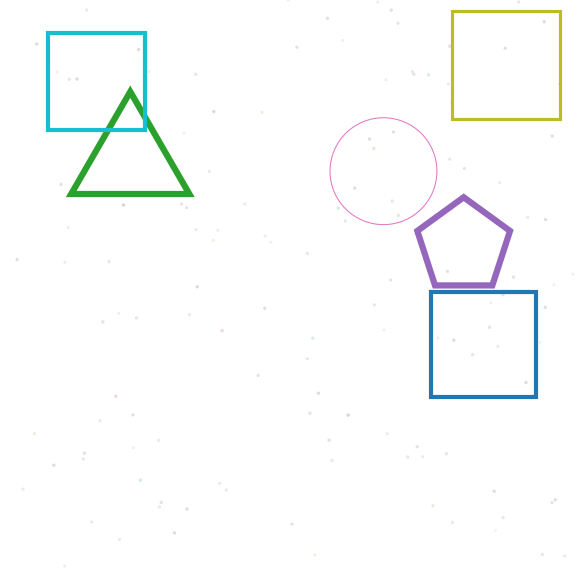[{"shape": "square", "thickness": 2, "radius": 0.45, "center": [0.836, 0.403]}, {"shape": "triangle", "thickness": 3, "radius": 0.59, "center": [0.226, 0.722]}, {"shape": "pentagon", "thickness": 3, "radius": 0.42, "center": [0.803, 0.573]}, {"shape": "circle", "thickness": 0.5, "radius": 0.46, "center": [0.664, 0.703]}, {"shape": "square", "thickness": 1.5, "radius": 0.47, "center": [0.877, 0.887]}, {"shape": "square", "thickness": 2, "radius": 0.42, "center": [0.167, 0.858]}]